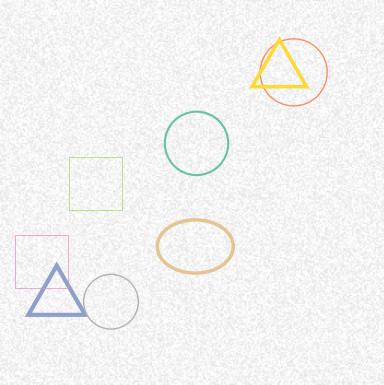[{"shape": "circle", "thickness": 1.5, "radius": 0.41, "center": [0.51, 0.628]}, {"shape": "circle", "thickness": 1, "radius": 0.44, "center": [0.763, 0.812]}, {"shape": "triangle", "thickness": 3, "radius": 0.43, "center": [0.147, 0.225]}, {"shape": "square", "thickness": 0.5, "radius": 0.35, "center": [0.109, 0.321]}, {"shape": "square", "thickness": 0.5, "radius": 0.35, "center": [0.248, 0.523]}, {"shape": "triangle", "thickness": 2.5, "radius": 0.41, "center": [0.726, 0.816]}, {"shape": "oval", "thickness": 2.5, "radius": 0.49, "center": [0.507, 0.36]}, {"shape": "circle", "thickness": 1, "radius": 0.36, "center": [0.288, 0.216]}]